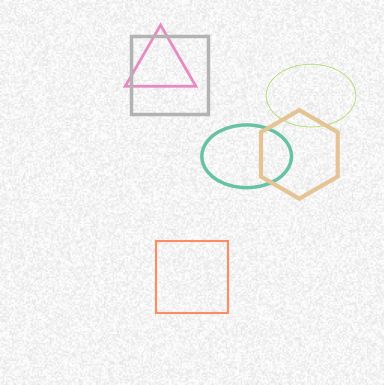[{"shape": "oval", "thickness": 2.5, "radius": 0.58, "center": [0.641, 0.594]}, {"shape": "square", "thickness": 1.5, "radius": 0.47, "center": [0.498, 0.28]}, {"shape": "triangle", "thickness": 2, "radius": 0.53, "center": [0.417, 0.829]}, {"shape": "oval", "thickness": 0.5, "radius": 0.58, "center": [0.808, 0.752]}, {"shape": "hexagon", "thickness": 3, "radius": 0.58, "center": [0.778, 0.599]}, {"shape": "square", "thickness": 2.5, "radius": 0.51, "center": [0.44, 0.805]}]